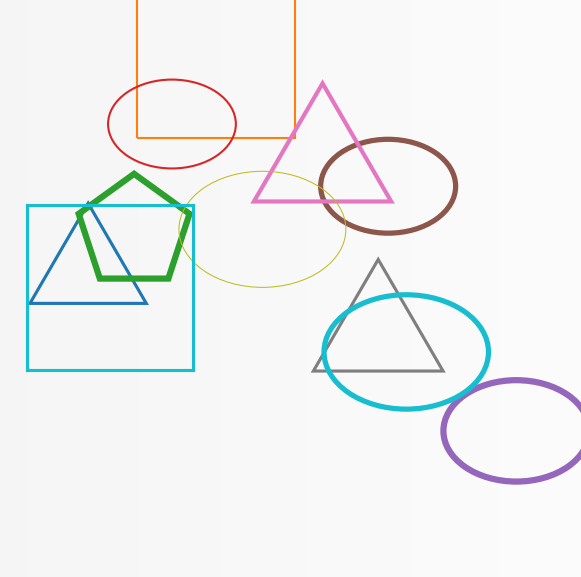[{"shape": "triangle", "thickness": 1.5, "radius": 0.58, "center": [0.152, 0.532]}, {"shape": "square", "thickness": 1, "radius": 0.68, "center": [0.372, 0.896]}, {"shape": "pentagon", "thickness": 3, "radius": 0.5, "center": [0.231, 0.598]}, {"shape": "oval", "thickness": 1, "radius": 0.55, "center": [0.296, 0.784]}, {"shape": "oval", "thickness": 3, "radius": 0.63, "center": [0.888, 0.253]}, {"shape": "oval", "thickness": 2.5, "radius": 0.58, "center": [0.668, 0.677]}, {"shape": "triangle", "thickness": 2, "radius": 0.68, "center": [0.555, 0.718]}, {"shape": "triangle", "thickness": 1.5, "radius": 0.64, "center": [0.651, 0.421]}, {"shape": "oval", "thickness": 0.5, "radius": 0.72, "center": [0.451, 0.602]}, {"shape": "oval", "thickness": 2.5, "radius": 0.71, "center": [0.699, 0.39]}, {"shape": "square", "thickness": 1.5, "radius": 0.71, "center": [0.19, 0.501]}]